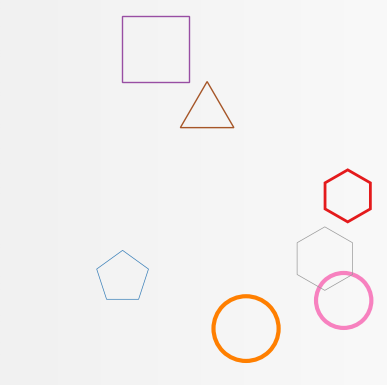[{"shape": "hexagon", "thickness": 2, "radius": 0.34, "center": [0.897, 0.491]}, {"shape": "pentagon", "thickness": 0.5, "radius": 0.35, "center": [0.316, 0.279]}, {"shape": "square", "thickness": 1, "radius": 0.43, "center": [0.401, 0.874]}, {"shape": "circle", "thickness": 3, "radius": 0.42, "center": [0.635, 0.147]}, {"shape": "triangle", "thickness": 1, "radius": 0.4, "center": [0.534, 0.708]}, {"shape": "circle", "thickness": 3, "radius": 0.36, "center": [0.887, 0.22]}, {"shape": "hexagon", "thickness": 0.5, "radius": 0.41, "center": [0.838, 0.328]}]